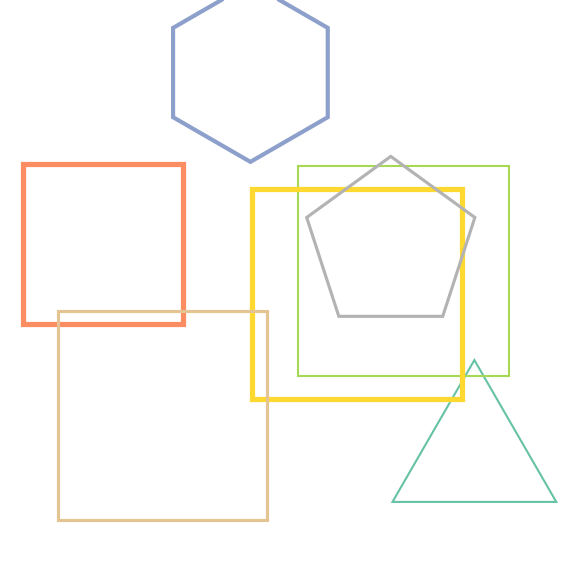[{"shape": "triangle", "thickness": 1, "radius": 0.82, "center": [0.821, 0.212]}, {"shape": "square", "thickness": 2.5, "radius": 0.69, "center": [0.178, 0.576]}, {"shape": "hexagon", "thickness": 2, "radius": 0.77, "center": [0.434, 0.874]}, {"shape": "square", "thickness": 1, "radius": 0.91, "center": [0.699, 0.53]}, {"shape": "square", "thickness": 2.5, "radius": 0.91, "center": [0.617, 0.491]}, {"shape": "square", "thickness": 1.5, "radius": 0.91, "center": [0.281, 0.279]}, {"shape": "pentagon", "thickness": 1.5, "radius": 0.77, "center": [0.677, 0.575]}]